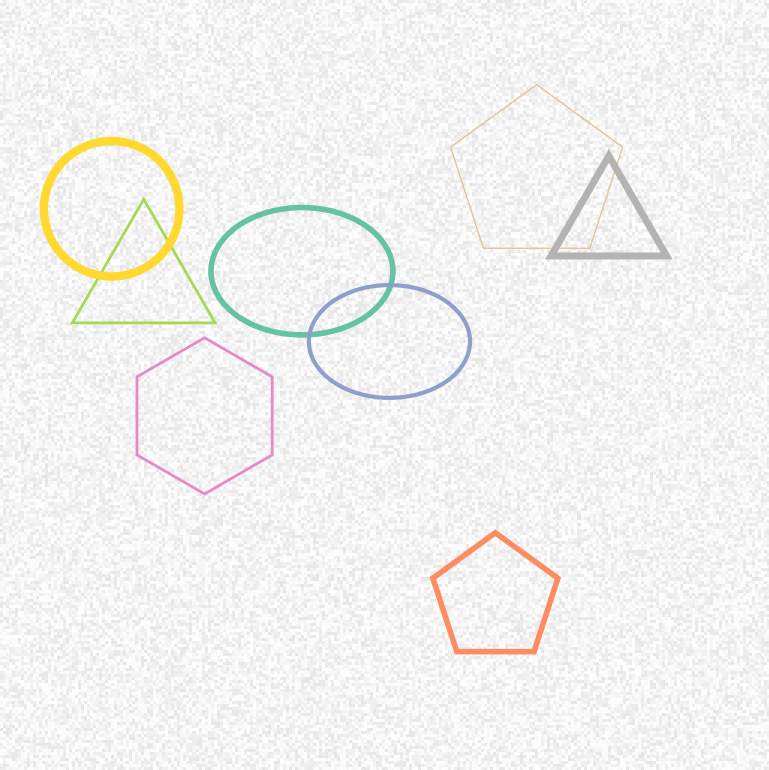[{"shape": "oval", "thickness": 2, "radius": 0.59, "center": [0.392, 0.648]}, {"shape": "pentagon", "thickness": 2, "radius": 0.43, "center": [0.643, 0.223]}, {"shape": "oval", "thickness": 1.5, "radius": 0.52, "center": [0.506, 0.557]}, {"shape": "hexagon", "thickness": 1, "radius": 0.51, "center": [0.266, 0.46]}, {"shape": "triangle", "thickness": 1, "radius": 0.54, "center": [0.187, 0.634]}, {"shape": "circle", "thickness": 3, "radius": 0.44, "center": [0.145, 0.729]}, {"shape": "pentagon", "thickness": 0.5, "radius": 0.59, "center": [0.697, 0.773]}, {"shape": "triangle", "thickness": 2.5, "radius": 0.43, "center": [0.791, 0.711]}]